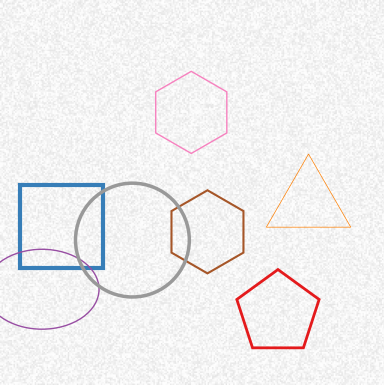[{"shape": "pentagon", "thickness": 2, "radius": 0.56, "center": [0.722, 0.187]}, {"shape": "square", "thickness": 3, "radius": 0.54, "center": [0.159, 0.411]}, {"shape": "oval", "thickness": 1, "radius": 0.74, "center": [0.109, 0.249]}, {"shape": "triangle", "thickness": 0.5, "radius": 0.63, "center": [0.801, 0.473]}, {"shape": "hexagon", "thickness": 1.5, "radius": 0.54, "center": [0.539, 0.398]}, {"shape": "hexagon", "thickness": 1, "radius": 0.53, "center": [0.497, 0.708]}, {"shape": "circle", "thickness": 2.5, "radius": 0.74, "center": [0.344, 0.376]}]